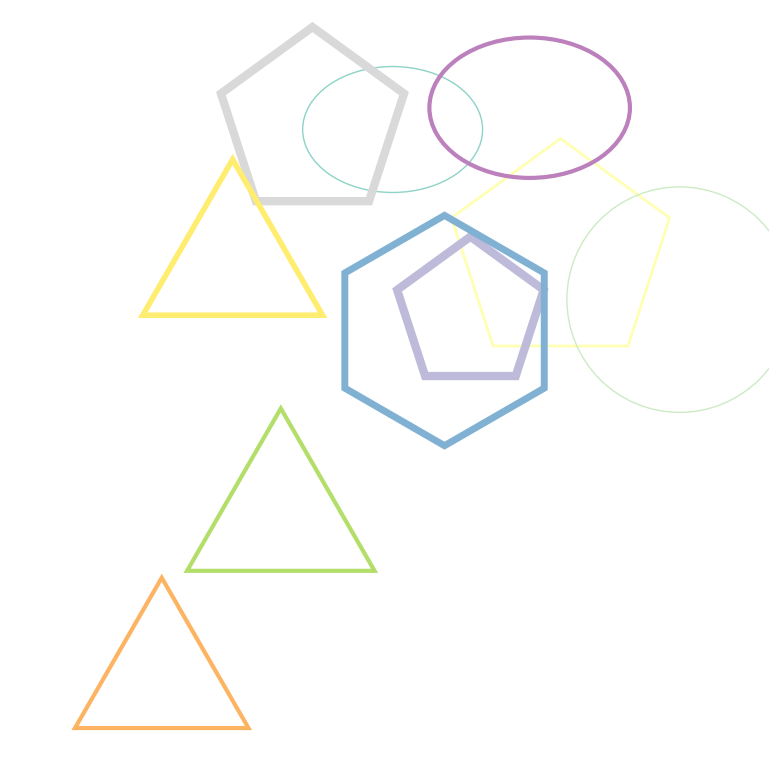[{"shape": "oval", "thickness": 0.5, "radius": 0.58, "center": [0.51, 0.832]}, {"shape": "pentagon", "thickness": 1, "radius": 0.74, "center": [0.728, 0.671]}, {"shape": "pentagon", "thickness": 3, "radius": 0.5, "center": [0.611, 0.593]}, {"shape": "hexagon", "thickness": 2.5, "radius": 0.75, "center": [0.577, 0.571]}, {"shape": "triangle", "thickness": 1.5, "radius": 0.65, "center": [0.21, 0.12]}, {"shape": "triangle", "thickness": 1.5, "radius": 0.7, "center": [0.365, 0.329]}, {"shape": "pentagon", "thickness": 3, "radius": 0.63, "center": [0.406, 0.84]}, {"shape": "oval", "thickness": 1.5, "radius": 0.65, "center": [0.688, 0.86]}, {"shape": "circle", "thickness": 0.5, "radius": 0.73, "center": [0.883, 0.611]}, {"shape": "triangle", "thickness": 2, "radius": 0.67, "center": [0.302, 0.658]}]